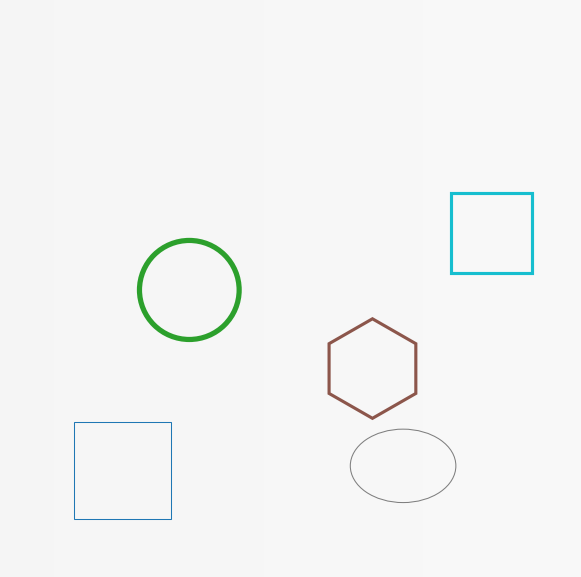[{"shape": "square", "thickness": 0.5, "radius": 0.42, "center": [0.21, 0.185]}, {"shape": "circle", "thickness": 2.5, "radius": 0.43, "center": [0.326, 0.497]}, {"shape": "hexagon", "thickness": 1.5, "radius": 0.43, "center": [0.641, 0.361]}, {"shape": "oval", "thickness": 0.5, "radius": 0.45, "center": [0.693, 0.192]}, {"shape": "square", "thickness": 1.5, "radius": 0.35, "center": [0.846, 0.596]}]